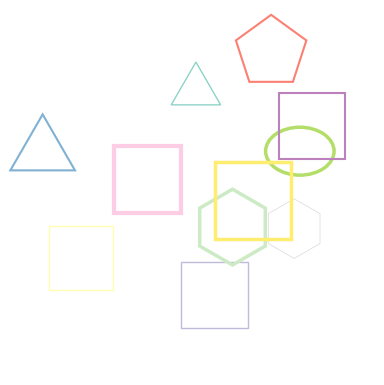[{"shape": "triangle", "thickness": 1, "radius": 0.37, "center": [0.509, 0.765]}, {"shape": "square", "thickness": 1, "radius": 0.42, "center": [0.209, 0.329]}, {"shape": "square", "thickness": 1, "radius": 0.43, "center": [0.557, 0.233]}, {"shape": "pentagon", "thickness": 1.5, "radius": 0.48, "center": [0.704, 0.865]}, {"shape": "triangle", "thickness": 1.5, "radius": 0.48, "center": [0.111, 0.606]}, {"shape": "oval", "thickness": 2.5, "radius": 0.44, "center": [0.779, 0.607]}, {"shape": "square", "thickness": 3, "radius": 0.43, "center": [0.382, 0.533]}, {"shape": "hexagon", "thickness": 0.5, "radius": 0.39, "center": [0.764, 0.406]}, {"shape": "square", "thickness": 1.5, "radius": 0.43, "center": [0.81, 0.673]}, {"shape": "hexagon", "thickness": 2.5, "radius": 0.49, "center": [0.604, 0.41]}, {"shape": "square", "thickness": 2.5, "radius": 0.5, "center": [0.657, 0.479]}]